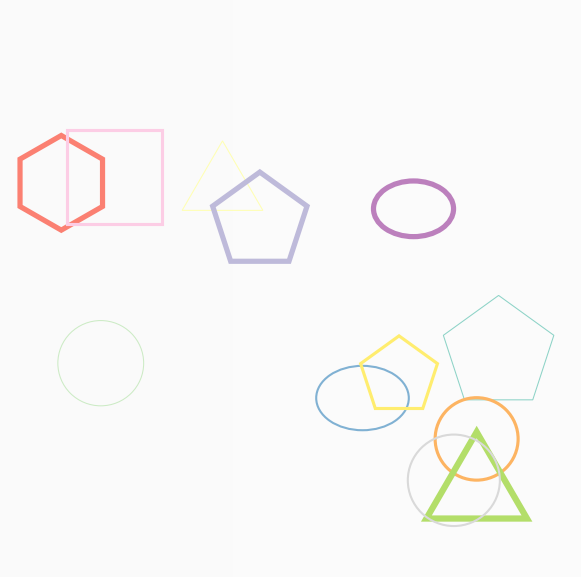[{"shape": "pentagon", "thickness": 0.5, "radius": 0.5, "center": [0.858, 0.388]}, {"shape": "triangle", "thickness": 0.5, "radius": 0.4, "center": [0.383, 0.675]}, {"shape": "pentagon", "thickness": 2.5, "radius": 0.43, "center": [0.447, 0.616]}, {"shape": "hexagon", "thickness": 2.5, "radius": 0.41, "center": [0.105, 0.683]}, {"shape": "oval", "thickness": 1, "radius": 0.4, "center": [0.624, 0.31]}, {"shape": "circle", "thickness": 1.5, "radius": 0.36, "center": [0.82, 0.239]}, {"shape": "triangle", "thickness": 3, "radius": 0.5, "center": [0.82, 0.151]}, {"shape": "square", "thickness": 1.5, "radius": 0.41, "center": [0.197, 0.693]}, {"shape": "circle", "thickness": 1, "radius": 0.4, "center": [0.781, 0.167]}, {"shape": "oval", "thickness": 2.5, "radius": 0.34, "center": [0.711, 0.638]}, {"shape": "circle", "thickness": 0.5, "radius": 0.37, "center": [0.173, 0.37]}, {"shape": "pentagon", "thickness": 1.5, "radius": 0.35, "center": [0.687, 0.348]}]